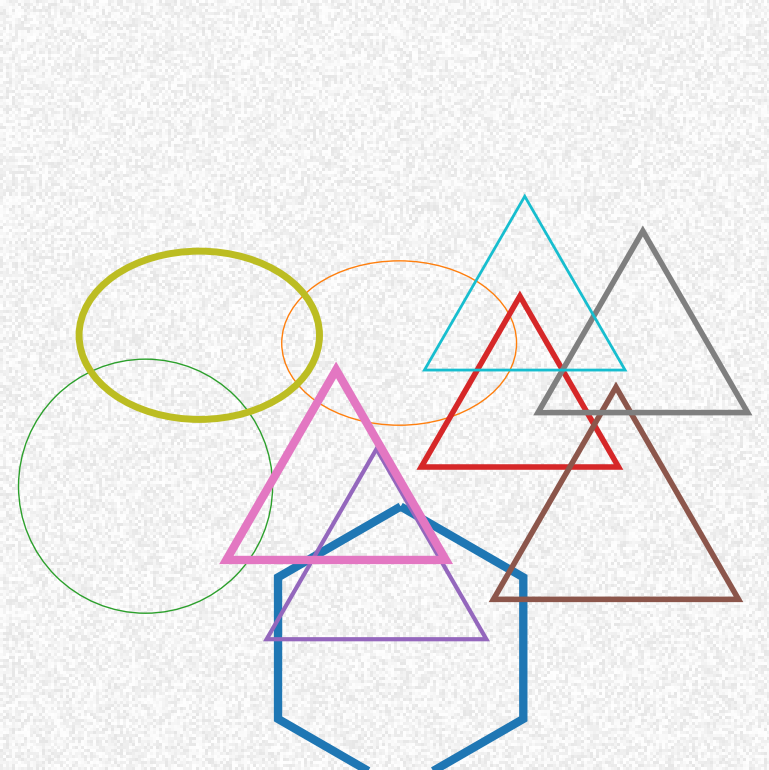[{"shape": "hexagon", "thickness": 3, "radius": 0.92, "center": [0.52, 0.158]}, {"shape": "oval", "thickness": 0.5, "radius": 0.76, "center": [0.518, 0.555]}, {"shape": "circle", "thickness": 0.5, "radius": 0.82, "center": [0.189, 0.369]}, {"shape": "triangle", "thickness": 2, "radius": 0.74, "center": [0.675, 0.467]}, {"shape": "triangle", "thickness": 1.5, "radius": 0.82, "center": [0.489, 0.252]}, {"shape": "triangle", "thickness": 2, "radius": 0.92, "center": [0.8, 0.314]}, {"shape": "triangle", "thickness": 3, "radius": 0.82, "center": [0.436, 0.355]}, {"shape": "triangle", "thickness": 2, "radius": 0.79, "center": [0.835, 0.543]}, {"shape": "oval", "thickness": 2.5, "radius": 0.78, "center": [0.259, 0.565]}, {"shape": "triangle", "thickness": 1, "radius": 0.75, "center": [0.681, 0.595]}]